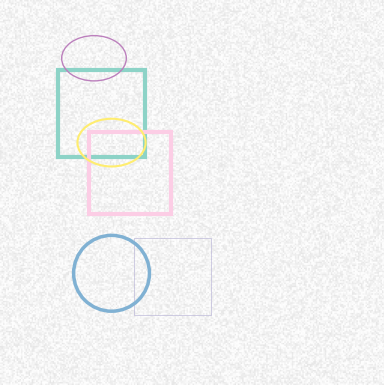[{"shape": "square", "thickness": 3, "radius": 0.57, "center": [0.264, 0.705]}, {"shape": "square", "thickness": 0.5, "radius": 0.5, "center": [0.448, 0.282]}, {"shape": "circle", "thickness": 2.5, "radius": 0.49, "center": [0.29, 0.29]}, {"shape": "square", "thickness": 3, "radius": 0.53, "center": [0.338, 0.551]}, {"shape": "oval", "thickness": 1, "radius": 0.42, "center": [0.244, 0.849]}, {"shape": "oval", "thickness": 1.5, "radius": 0.44, "center": [0.29, 0.63]}]